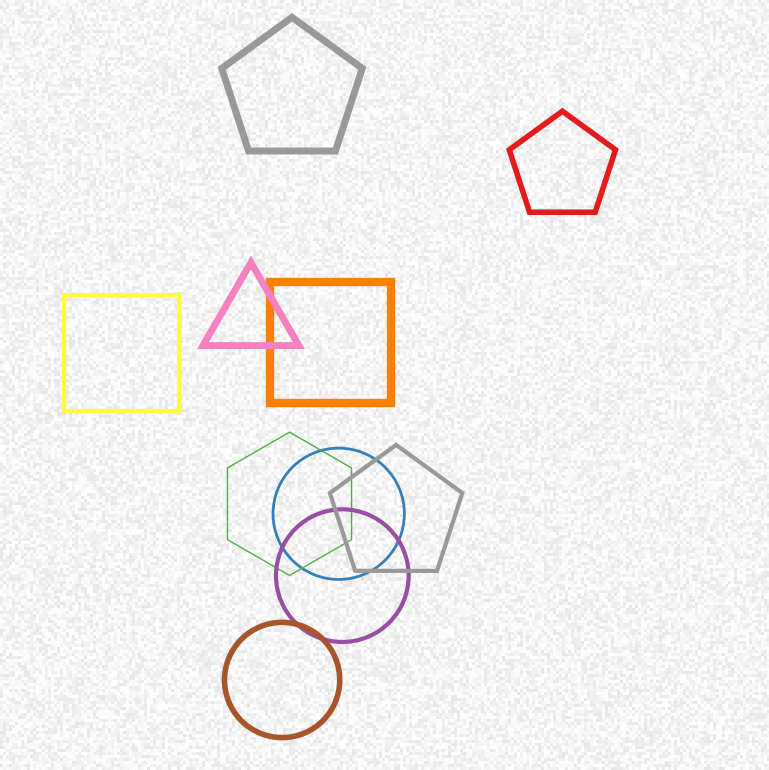[{"shape": "pentagon", "thickness": 2, "radius": 0.36, "center": [0.73, 0.783]}, {"shape": "circle", "thickness": 1, "radius": 0.43, "center": [0.44, 0.333]}, {"shape": "hexagon", "thickness": 0.5, "radius": 0.47, "center": [0.376, 0.346]}, {"shape": "circle", "thickness": 1.5, "radius": 0.43, "center": [0.445, 0.252]}, {"shape": "square", "thickness": 3, "radius": 0.39, "center": [0.429, 0.555]}, {"shape": "square", "thickness": 1.5, "radius": 0.37, "center": [0.157, 0.541]}, {"shape": "circle", "thickness": 2, "radius": 0.37, "center": [0.366, 0.117]}, {"shape": "triangle", "thickness": 2.5, "radius": 0.36, "center": [0.326, 0.587]}, {"shape": "pentagon", "thickness": 1.5, "radius": 0.45, "center": [0.514, 0.332]}, {"shape": "pentagon", "thickness": 2.5, "radius": 0.48, "center": [0.379, 0.882]}]